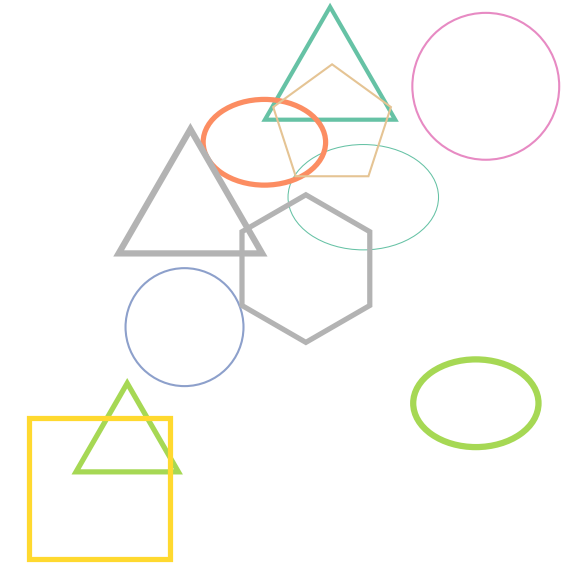[{"shape": "triangle", "thickness": 2, "radius": 0.65, "center": [0.572, 0.857]}, {"shape": "oval", "thickness": 0.5, "radius": 0.65, "center": [0.629, 0.658]}, {"shape": "oval", "thickness": 2.5, "radius": 0.53, "center": [0.458, 0.753]}, {"shape": "circle", "thickness": 1, "radius": 0.51, "center": [0.32, 0.433]}, {"shape": "circle", "thickness": 1, "radius": 0.64, "center": [0.841, 0.85]}, {"shape": "triangle", "thickness": 2.5, "radius": 0.51, "center": [0.22, 0.233]}, {"shape": "oval", "thickness": 3, "radius": 0.54, "center": [0.824, 0.301]}, {"shape": "square", "thickness": 2.5, "radius": 0.61, "center": [0.172, 0.154]}, {"shape": "pentagon", "thickness": 1, "radius": 0.54, "center": [0.575, 0.781]}, {"shape": "hexagon", "thickness": 2.5, "radius": 0.64, "center": [0.53, 0.534]}, {"shape": "triangle", "thickness": 3, "radius": 0.72, "center": [0.33, 0.632]}]